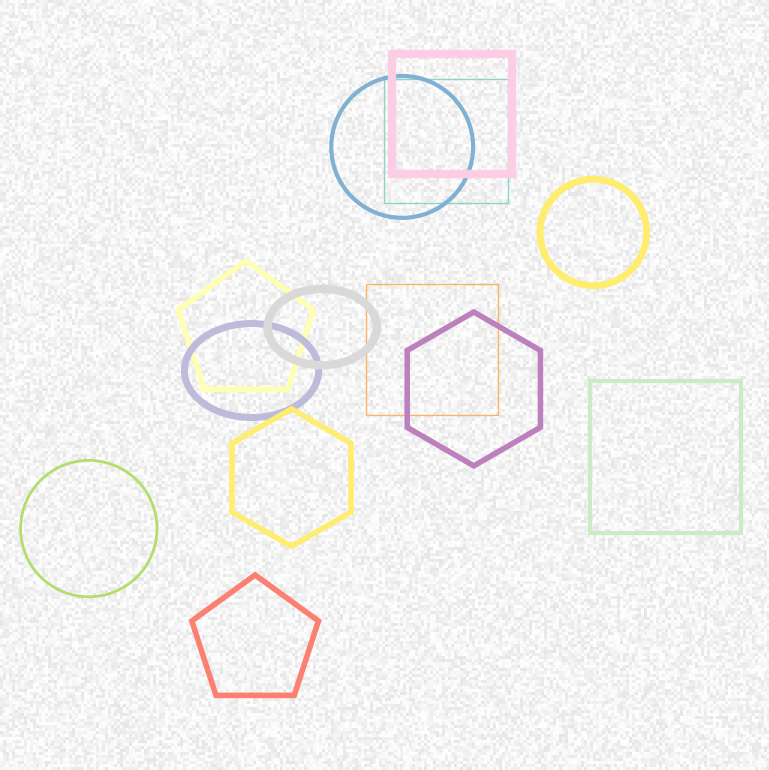[{"shape": "square", "thickness": 0.5, "radius": 0.4, "center": [0.579, 0.817]}, {"shape": "pentagon", "thickness": 2, "radius": 0.46, "center": [0.319, 0.569]}, {"shape": "oval", "thickness": 2.5, "radius": 0.44, "center": [0.327, 0.519]}, {"shape": "pentagon", "thickness": 2, "radius": 0.43, "center": [0.331, 0.167]}, {"shape": "circle", "thickness": 1.5, "radius": 0.46, "center": [0.522, 0.809]}, {"shape": "square", "thickness": 0.5, "radius": 0.43, "center": [0.561, 0.546]}, {"shape": "circle", "thickness": 1, "radius": 0.44, "center": [0.115, 0.314]}, {"shape": "square", "thickness": 3, "radius": 0.39, "center": [0.587, 0.852]}, {"shape": "oval", "thickness": 3, "radius": 0.35, "center": [0.418, 0.575]}, {"shape": "hexagon", "thickness": 2, "radius": 0.5, "center": [0.615, 0.495]}, {"shape": "square", "thickness": 1.5, "radius": 0.49, "center": [0.864, 0.407]}, {"shape": "circle", "thickness": 2.5, "radius": 0.35, "center": [0.771, 0.698]}, {"shape": "hexagon", "thickness": 2, "radius": 0.45, "center": [0.379, 0.38]}]